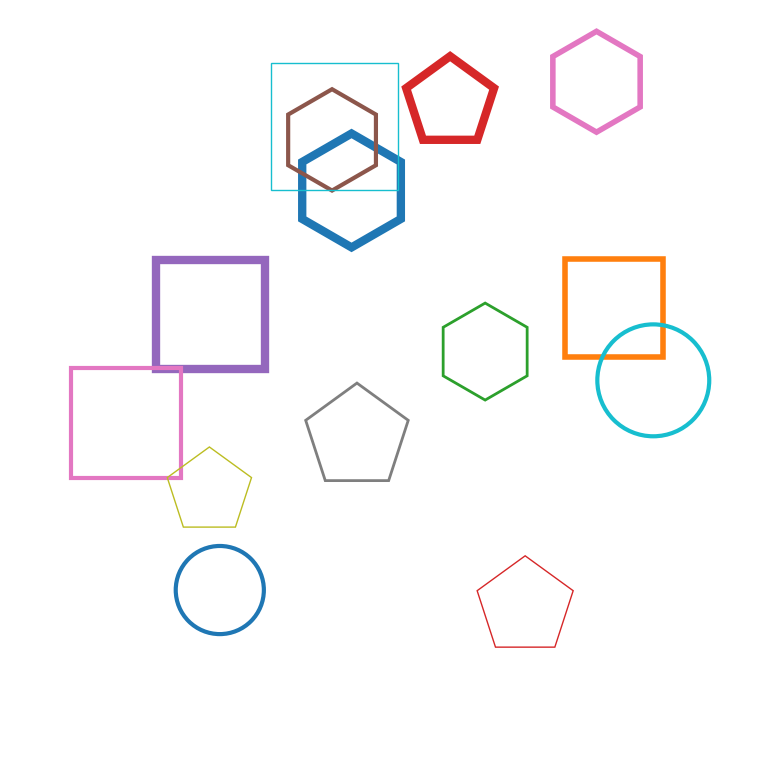[{"shape": "circle", "thickness": 1.5, "radius": 0.29, "center": [0.285, 0.234]}, {"shape": "hexagon", "thickness": 3, "radius": 0.37, "center": [0.457, 0.753]}, {"shape": "square", "thickness": 2, "radius": 0.32, "center": [0.797, 0.6]}, {"shape": "hexagon", "thickness": 1, "radius": 0.31, "center": [0.63, 0.543]}, {"shape": "pentagon", "thickness": 0.5, "radius": 0.33, "center": [0.682, 0.213]}, {"shape": "pentagon", "thickness": 3, "radius": 0.3, "center": [0.585, 0.867]}, {"shape": "square", "thickness": 3, "radius": 0.35, "center": [0.274, 0.592]}, {"shape": "hexagon", "thickness": 1.5, "radius": 0.33, "center": [0.431, 0.818]}, {"shape": "hexagon", "thickness": 2, "radius": 0.33, "center": [0.775, 0.894]}, {"shape": "square", "thickness": 1.5, "radius": 0.36, "center": [0.163, 0.451]}, {"shape": "pentagon", "thickness": 1, "radius": 0.35, "center": [0.464, 0.432]}, {"shape": "pentagon", "thickness": 0.5, "radius": 0.29, "center": [0.272, 0.362]}, {"shape": "square", "thickness": 0.5, "radius": 0.41, "center": [0.434, 0.836]}, {"shape": "circle", "thickness": 1.5, "radius": 0.36, "center": [0.848, 0.506]}]